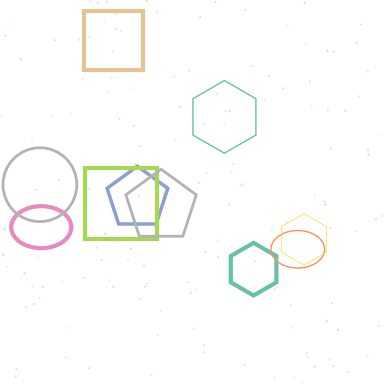[{"shape": "hexagon", "thickness": 3, "radius": 0.34, "center": [0.659, 0.301]}, {"shape": "hexagon", "thickness": 1, "radius": 0.47, "center": [0.583, 0.696]}, {"shape": "oval", "thickness": 1, "radius": 0.35, "center": [0.773, 0.352]}, {"shape": "pentagon", "thickness": 2.5, "radius": 0.41, "center": [0.357, 0.485]}, {"shape": "oval", "thickness": 3, "radius": 0.39, "center": [0.107, 0.41]}, {"shape": "square", "thickness": 3, "radius": 0.46, "center": [0.315, 0.472]}, {"shape": "hexagon", "thickness": 0.5, "radius": 0.33, "center": [0.79, 0.378]}, {"shape": "square", "thickness": 3, "radius": 0.38, "center": [0.295, 0.895]}, {"shape": "circle", "thickness": 2, "radius": 0.48, "center": [0.104, 0.52]}, {"shape": "pentagon", "thickness": 2, "radius": 0.48, "center": [0.418, 0.464]}]